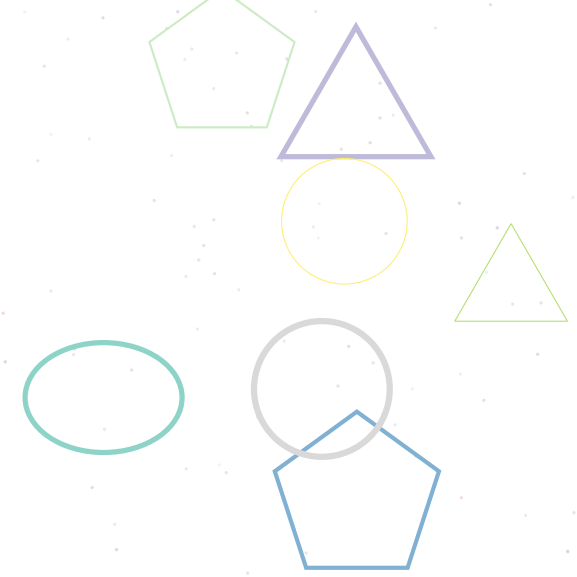[{"shape": "oval", "thickness": 2.5, "radius": 0.68, "center": [0.179, 0.311]}, {"shape": "triangle", "thickness": 2.5, "radius": 0.75, "center": [0.616, 0.803]}, {"shape": "pentagon", "thickness": 2, "radius": 0.75, "center": [0.618, 0.137]}, {"shape": "triangle", "thickness": 0.5, "radius": 0.56, "center": [0.885, 0.499]}, {"shape": "circle", "thickness": 3, "radius": 0.59, "center": [0.557, 0.326]}, {"shape": "pentagon", "thickness": 1, "radius": 0.66, "center": [0.384, 0.886]}, {"shape": "circle", "thickness": 0.5, "radius": 0.54, "center": [0.596, 0.616]}]